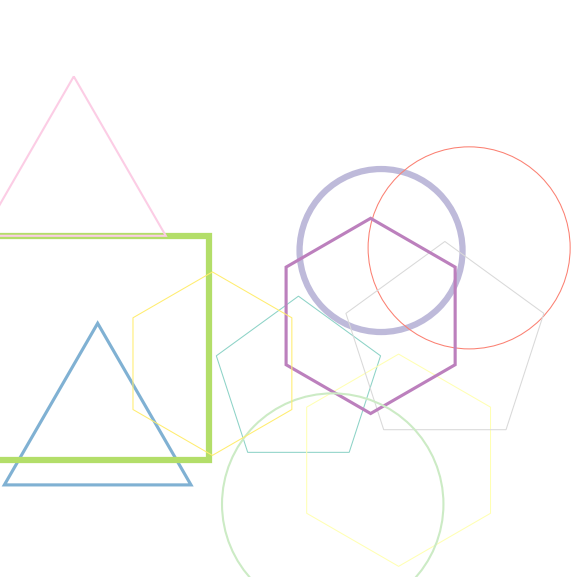[{"shape": "pentagon", "thickness": 0.5, "radius": 0.75, "center": [0.517, 0.337]}, {"shape": "hexagon", "thickness": 0.5, "radius": 0.92, "center": [0.69, 0.202]}, {"shape": "circle", "thickness": 3, "radius": 0.71, "center": [0.66, 0.565]}, {"shape": "circle", "thickness": 0.5, "radius": 0.87, "center": [0.812, 0.57]}, {"shape": "triangle", "thickness": 1.5, "radius": 0.93, "center": [0.169, 0.253]}, {"shape": "square", "thickness": 3, "radius": 0.97, "center": [0.169, 0.397]}, {"shape": "triangle", "thickness": 1, "radius": 0.92, "center": [0.128, 0.683]}, {"shape": "pentagon", "thickness": 0.5, "radius": 0.9, "center": [0.77, 0.401]}, {"shape": "hexagon", "thickness": 1.5, "radius": 0.85, "center": [0.642, 0.452]}, {"shape": "circle", "thickness": 1, "radius": 0.96, "center": [0.576, 0.126]}, {"shape": "hexagon", "thickness": 0.5, "radius": 0.79, "center": [0.368, 0.369]}]